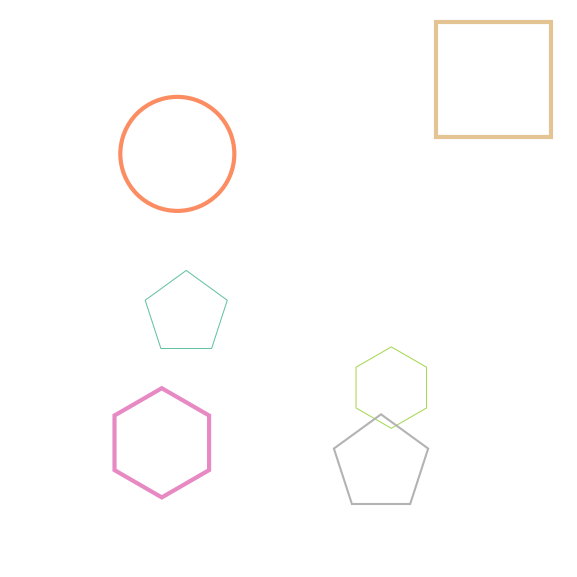[{"shape": "pentagon", "thickness": 0.5, "radius": 0.37, "center": [0.323, 0.456]}, {"shape": "circle", "thickness": 2, "radius": 0.49, "center": [0.307, 0.733]}, {"shape": "hexagon", "thickness": 2, "radius": 0.47, "center": [0.28, 0.232]}, {"shape": "hexagon", "thickness": 0.5, "radius": 0.35, "center": [0.678, 0.328]}, {"shape": "square", "thickness": 2, "radius": 0.5, "center": [0.855, 0.862]}, {"shape": "pentagon", "thickness": 1, "radius": 0.43, "center": [0.66, 0.196]}]